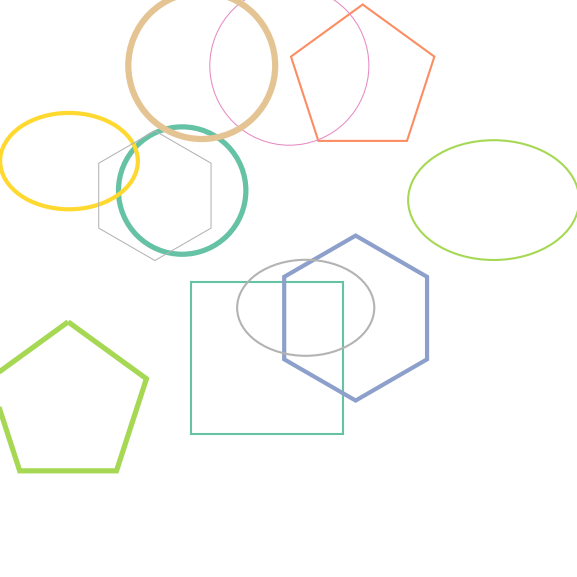[{"shape": "square", "thickness": 1, "radius": 0.66, "center": [0.462, 0.379]}, {"shape": "circle", "thickness": 2.5, "radius": 0.55, "center": [0.315, 0.669]}, {"shape": "pentagon", "thickness": 1, "radius": 0.65, "center": [0.628, 0.861]}, {"shape": "hexagon", "thickness": 2, "radius": 0.71, "center": [0.616, 0.448]}, {"shape": "circle", "thickness": 0.5, "radius": 0.69, "center": [0.501, 0.885]}, {"shape": "oval", "thickness": 1, "radius": 0.74, "center": [0.855, 0.653]}, {"shape": "pentagon", "thickness": 2.5, "radius": 0.71, "center": [0.118, 0.299]}, {"shape": "oval", "thickness": 2, "radius": 0.6, "center": [0.119, 0.72]}, {"shape": "circle", "thickness": 3, "radius": 0.64, "center": [0.349, 0.886]}, {"shape": "hexagon", "thickness": 0.5, "radius": 0.56, "center": [0.268, 0.66]}, {"shape": "oval", "thickness": 1, "radius": 0.59, "center": [0.529, 0.466]}]